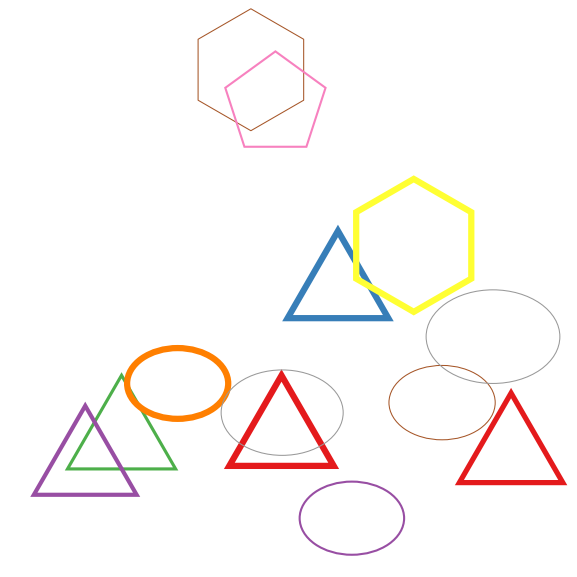[{"shape": "triangle", "thickness": 2.5, "radius": 0.52, "center": [0.885, 0.215]}, {"shape": "triangle", "thickness": 3, "radius": 0.52, "center": [0.487, 0.245]}, {"shape": "triangle", "thickness": 3, "radius": 0.5, "center": [0.585, 0.499]}, {"shape": "triangle", "thickness": 1.5, "radius": 0.54, "center": [0.21, 0.241]}, {"shape": "oval", "thickness": 1, "radius": 0.45, "center": [0.609, 0.102]}, {"shape": "triangle", "thickness": 2, "radius": 0.51, "center": [0.148, 0.194]}, {"shape": "oval", "thickness": 3, "radius": 0.44, "center": [0.308, 0.335]}, {"shape": "hexagon", "thickness": 3, "radius": 0.58, "center": [0.716, 0.574]}, {"shape": "oval", "thickness": 0.5, "radius": 0.46, "center": [0.766, 0.302]}, {"shape": "hexagon", "thickness": 0.5, "radius": 0.53, "center": [0.434, 0.878]}, {"shape": "pentagon", "thickness": 1, "radius": 0.46, "center": [0.477, 0.819]}, {"shape": "oval", "thickness": 0.5, "radius": 0.53, "center": [0.489, 0.285]}, {"shape": "oval", "thickness": 0.5, "radius": 0.58, "center": [0.854, 0.416]}]